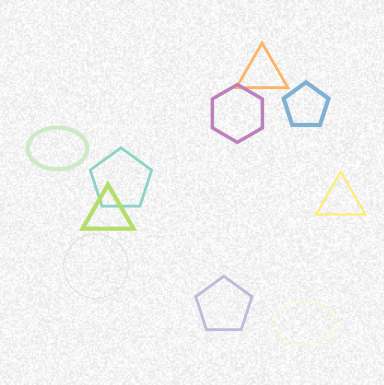[{"shape": "pentagon", "thickness": 2, "radius": 0.42, "center": [0.314, 0.532]}, {"shape": "oval", "thickness": 0.5, "radius": 0.4, "center": [0.794, 0.16]}, {"shape": "pentagon", "thickness": 2, "radius": 0.38, "center": [0.581, 0.206]}, {"shape": "pentagon", "thickness": 3, "radius": 0.31, "center": [0.795, 0.725]}, {"shape": "triangle", "thickness": 2, "radius": 0.39, "center": [0.681, 0.811]}, {"shape": "triangle", "thickness": 3, "radius": 0.38, "center": [0.281, 0.444]}, {"shape": "circle", "thickness": 0.5, "radius": 0.42, "center": [0.249, 0.309]}, {"shape": "hexagon", "thickness": 2.5, "radius": 0.38, "center": [0.617, 0.705]}, {"shape": "oval", "thickness": 3, "radius": 0.39, "center": [0.149, 0.614]}, {"shape": "triangle", "thickness": 1.5, "radius": 0.37, "center": [0.885, 0.48]}]